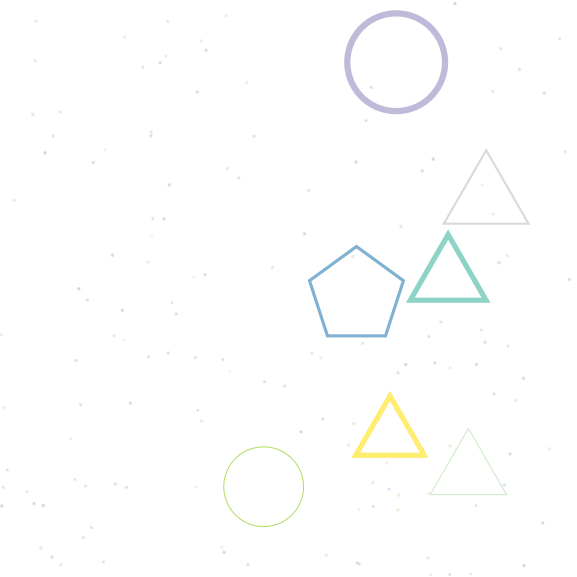[{"shape": "triangle", "thickness": 2.5, "radius": 0.38, "center": [0.776, 0.517]}, {"shape": "circle", "thickness": 3, "radius": 0.42, "center": [0.686, 0.891]}, {"shape": "pentagon", "thickness": 1.5, "radius": 0.43, "center": [0.617, 0.487]}, {"shape": "circle", "thickness": 0.5, "radius": 0.35, "center": [0.457, 0.156]}, {"shape": "triangle", "thickness": 1, "radius": 0.42, "center": [0.842, 0.654]}, {"shape": "triangle", "thickness": 0.5, "radius": 0.38, "center": [0.811, 0.181]}, {"shape": "triangle", "thickness": 2.5, "radius": 0.34, "center": [0.675, 0.245]}]